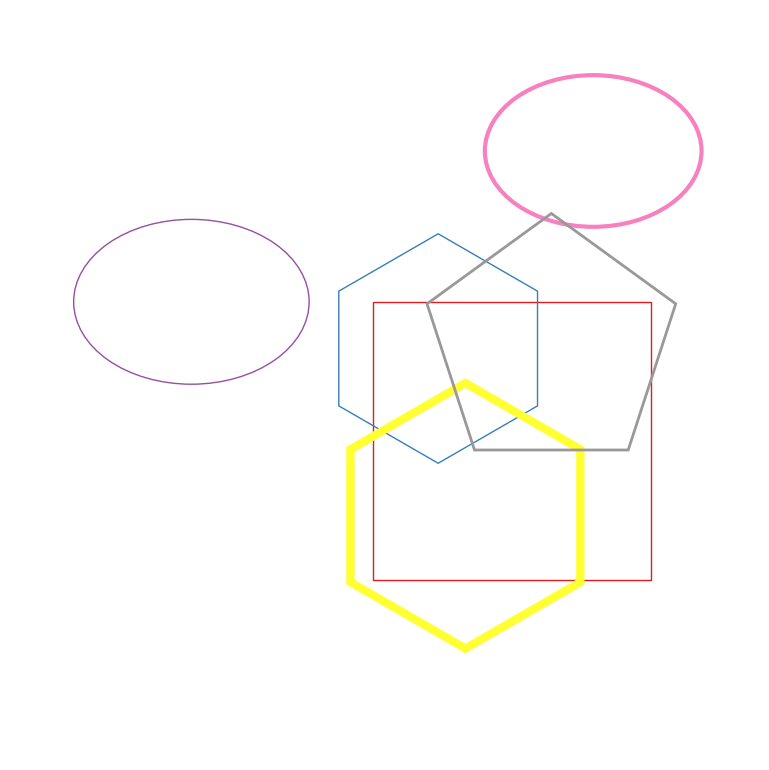[{"shape": "square", "thickness": 0.5, "radius": 0.9, "center": [0.665, 0.427]}, {"shape": "hexagon", "thickness": 0.5, "radius": 0.74, "center": [0.569, 0.547]}, {"shape": "oval", "thickness": 0.5, "radius": 0.76, "center": [0.249, 0.608]}, {"shape": "hexagon", "thickness": 3, "radius": 0.86, "center": [0.604, 0.33]}, {"shape": "oval", "thickness": 1.5, "radius": 0.7, "center": [0.77, 0.804]}, {"shape": "pentagon", "thickness": 1, "radius": 0.85, "center": [0.716, 0.553]}]